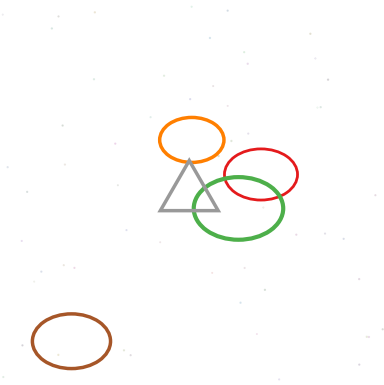[{"shape": "oval", "thickness": 2, "radius": 0.47, "center": [0.678, 0.547]}, {"shape": "oval", "thickness": 3, "radius": 0.58, "center": [0.619, 0.459]}, {"shape": "oval", "thickness": 2.5, "radius": 0.42, "center": [0.498, 0.637]}, {"shape": "oval", "thickness": 2.5, "radius": 0.51, "center": [0.186, 0.114]}, {"shape": "triangle", "thickness": 2.5, "radius": 0.43, "center": [0.492, 0.496]}]